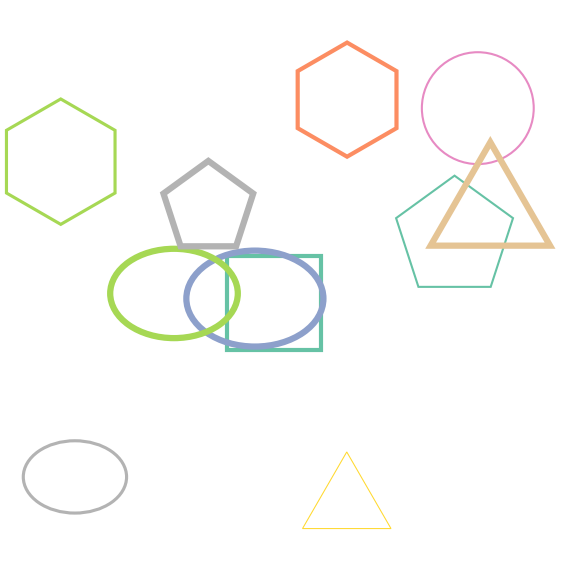[{"shape": "pentagon", "thickness": 1, "radius": 0.53, "center": [0.787, 0.589]}, {"shape": "square", "thickness": 2, "radius": 0.41, "center": [0.475, 0.474]}, {"shape": "hexagon", "thickness": 2, "radius": 0.49, "center": [0.601, 0.827]}, {"shape": "oval", "thickness": 3, "radius": 0.59, "center": [0.441, 0.482]}, {"shape": "circle", "thickness": 1, "radius": 0.48, "center": [0.827, 0.812]}, {"shape": "hexagon", "thickness": 1.5, "radius": 0.54, "center": [0.105, 0.719]}, {"shape": "oval", "thickness": 3, "radius": 0.55, "center": [0.301, 0.491]}, {"shape": "triangle", "thickness": 0.5, "radius": 0.44, "center": [0.6, 0.128]}, {"shape": "triangle", "thickness": 3, "radius": 0.6, "center": [0.849, 0.633]}, {"shape": "pentagon", "thickness": 3, "radius": 0.41, "center": [0.361, 0.639]}, {"shape": "oval", "thickness": 1.5, "radius": 0.45, "center": [0.13, 0.173]}]